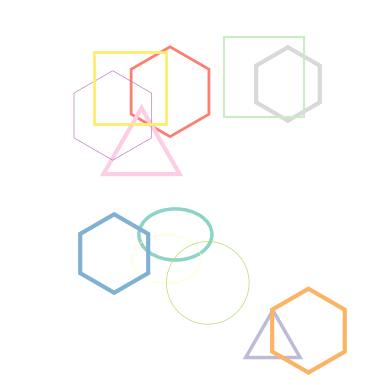[{"shape": "oval", "thickness": 2.5, "radius": 0.47, "center": [0.456, 0.391]}, {"shape": "oval", "thickness": 0.5, "radius": 0.45, "center": [0.432, 0.327]}, {"shape": "triangle", "thickness": 2.5, "radius": 0.41, "center": [0.709, 0.112]}, {"shape": "hexagon", "thickness": 2, "radius": 0.58, "center": [0.442, 0.762]}, {"shape": "hexagon", "thickness": 3, "radius": 0.51, "center": [0.297, 0.342]}, {"shape": "hexagon", "thickness": 3, "radius": 0.54, "center": [0.801, 0.141]}, {"shape": "circle", "thickness": 0.5, "radius": 0.54, "center": [0.54, 0.265]}, {"shape": "triangle", "thickness": 3, "radius": 0.57, "center": [0.368, 0.605]}, {"shape": "hexagon", "thickness": 3, "radius": 0.48, "center": [0.748, 0.782]}, {"shape": "hexagon", "thickness": 0.5, "radius": 0.58, "center": [0.293, 0.7]}, {"shape": "square", "thickness": 1.5, "radius": 0.52, "center": [0.685, 0.801]}, {"shape": "square", "thickness": 2, "radius": 0.47, "center": [0.338, 0.772]}]